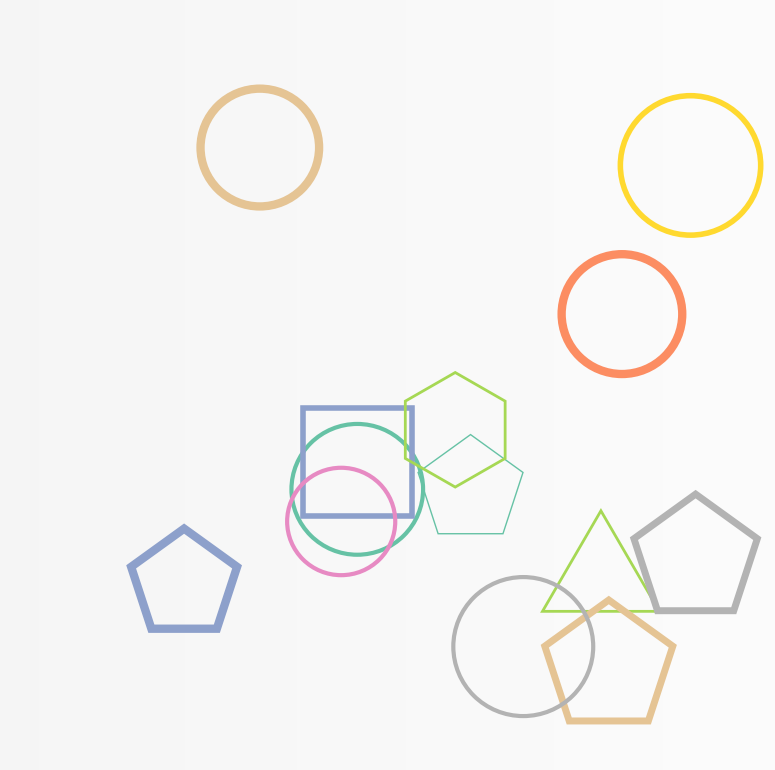[{"shape": "circle", "thickness": 1.5, "radius": 0.42, "center": [0.461, 0.364]}, {"shape": "pentagon", "thickness": 0.5, "radius": 0.36, "center": [0.607, 0.364]}, {"shape": "circle", "thickness": 3, "radius": 0.39, "center": [0.803, 0.592]}, {"shape": "square", "thickness": 2, "radius": 0.35, "center": [0.462, 0.4]}, {"shape": "pentagon", "thickness": 3, "radius": 0.36, "center": [0.238, 0.242]}, {"shape": "circle", "thickness": 1.5, "radius": 0.35, "center": [0.44, 0.323]}, {"shape": "hexagon", "thickness": 1, "radius": 0.37, "center": [0.587, 0.442]}, {"shape": "triangle", "thickness": 1, "radius": 0.44, "center": [0.775, 0.25]}, {"shape": "circle", "thickness": 2, "radius": 0.45, "center": [0.891, 0.785]}, {"shape": "pentagon", "thickness": 2.5, "radius": 0.43, "center": [0.786, 0.134]}, {"shape": "circle", "thickness": 3, "radius": 0.38, "center": [0.335, 0.808]}, {"shape": "circle", "thickness": 1.5, "radius": 0.45, "center": [0.675, 0.16]}, {"shape": "pentagon", "thickness": 2.5, "radius": 0.42, "center": [0.898, 0.275]}]